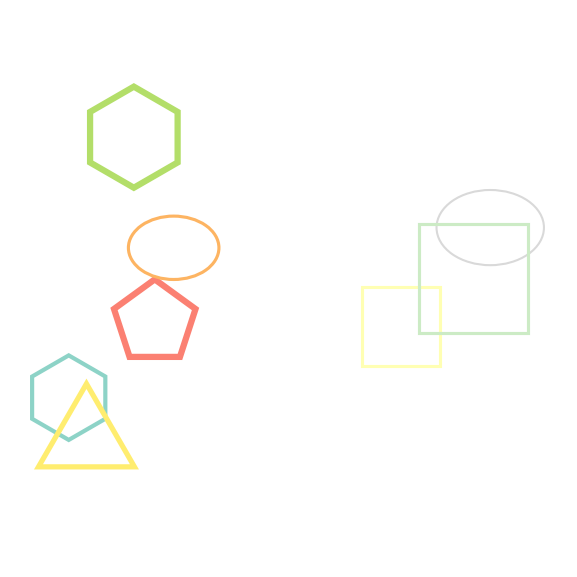[{"shape": "hexagon", "thickness": 2, "radius": 0.37, "center": [0.119, 0.311]}, {"shape": "square", "thickness": 1.5, "radius": 0.34, "center": [0.695, 0.434]}, {"shape": "pentagon", "thickness": 3, "radius": 0.37, "center": [0.268, 0.441]}, {"shape": "oval", "thickness": 1.5, "radius": 0.39, "center": [0.301, 0.57]}, {"shape": "hexagon", "thickness": 3, "radius": 0.44, "center": [0.232, 0.762]}, {"shape": "oval", "thickness": 1, "radius": 0.46, "center": [0.849, 0.605]}, {"shape": "square", "thickness": 1.5, "radius": 0.47, "center": [0.82, 0.517]}, {"shape": "triangle", "thickness": 2.5, "radius": 0.48, "center": [0.15, 0.239]}]